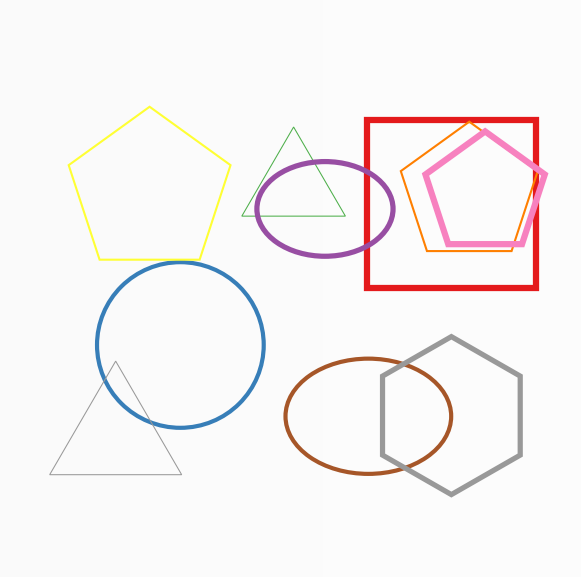[{"shape": "square", "thickness": 3, "radius": 0.73, "center": [0.777, 0.646]}, {"shape": "circle", "thickness": 2, "radius": 0.72, "center": [0.31, 0.402]}, {"shape": "triangle", "thickness": 0.5, "radius": 0.51, "center": [0.505, 0.676]}, {"shape": "oval", "thickness": 2.5, "radius": 0.59, "center": [0.559, 0.637]}, {"shape": "pentagon", "thickness": 1, "radius": 0.62, "center": [0.807, 0.665]}, {"shape": "pentagon", "thickness": 1, "radius": 0.73, "center": [0.257, 0.668]}, {"shape": "oval", "thickness": 2, "radius": 0.71, "center": [0.634, 0.278]}, {"shape": "pentagon", "thickness": 3, "radius": 0.54, "center": [0.835, 0.664]}, {"shape": "hexagon", "thickness": 2.5, "radius": 0.68, "center": [0.777, 0.279]}, {"shape": "triangle", "thickness": 0.5, "radius": 0.66, "center": [0.199, 0.243]}]